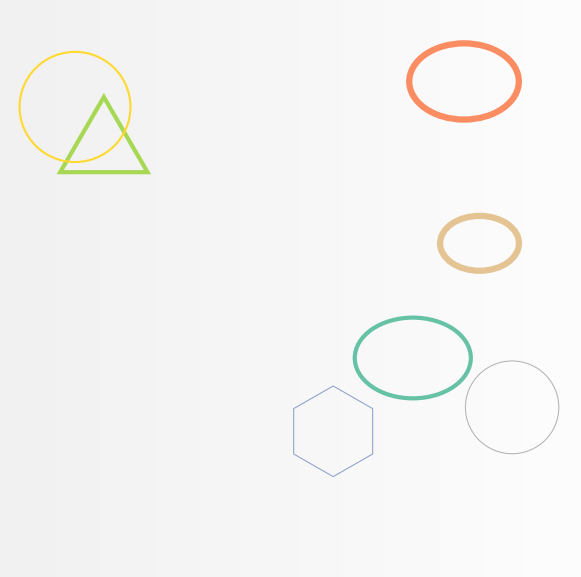[{"shape": "oval", "thickness": 2, "radius": 0.5, "center": [0.71, 0.379]}, {"shape": "oval", "thickness": 3, "radius": 0.47, "center": [0.798, 0.858]}, {"shape": "hexagon", "thickness": 0.5, "radius": 0.39, "center": [0.573, 0.252]}, {"shape": "triangle", "thickness": 2, "radius": 0.43, "center": [0.179, 0.744]}, {"shape": "circle", "thickness": 1, "radius": 0.48, "center": [0.129, 0.814]}, {"shape": "oval", "thickness": 3, "radius": 0.34, "center": [0.825, 0.578]}, {"shape": "circle", "thickness": 0.5, "radius": 0.4, "center": [0.881, 0.294]}]